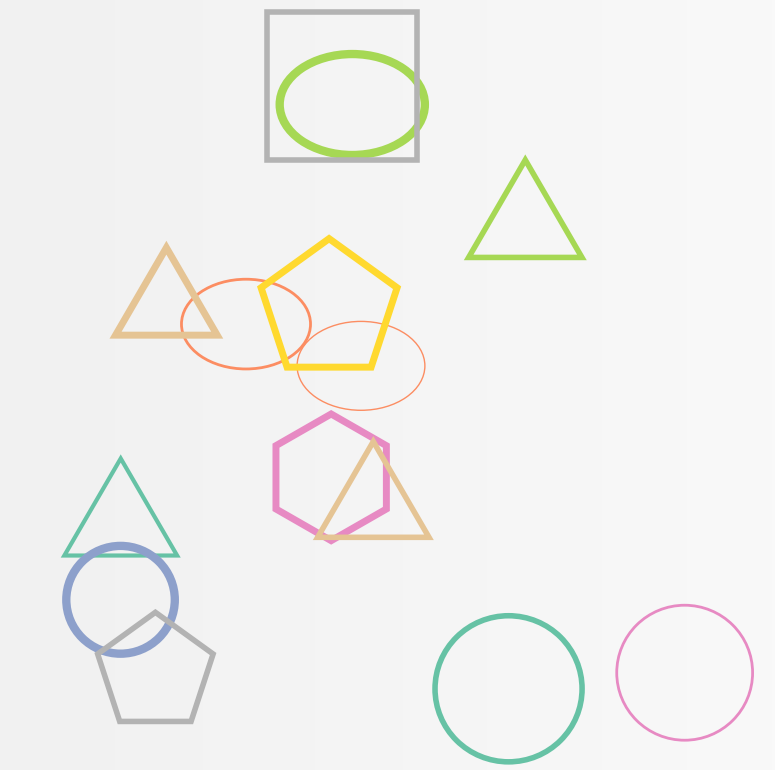[{"shape": "triangle", "thickness": 1.5, "radius": 0.42, "center": [0.156, 0.321]}, {"shape": "circle", "thickness": 2, "radius": 0.47, "center": [0.656, 0.105]}, {"shape": "oval", "thickness": 1, "radius": 0.42, "center": [0.317, 0.579]}, {"shape": "oval", "thickness": 0.5, "radius": 0.41, "center": [0.466, 0.525]}, {"shape": "circle", "thickness": 3, "radius": 0.35, "center": [0.156, 0.221]}, {"shape": "hexagon", "thickness": 2.5, "radius": 0.41, "center": [0.427, 0.38]}, {"shape": "circle", "thickness": 1, "radius": 0.44, "center": [0.883, 0.126]}, {"shape": "triangle", "thickness": 2, "radius": 0.42, "center": [0.678, 0.708]}, {"shape": "oval", "thickness": 3, "radius": 0.47, "center": [0.455, 0.864]}, {"shape": "pentagon", "thickness": 2.5, "radius": 0.46, "center": [0.425, 0.598]}, {"shape": "triangle", "thickness": 2.5, "radius": 0.38, "center": [0.215, 0.603]}, {"shape": "triangle", "thickness": 2, "radius": 0.41, "center": [0.482, 0.344]}, {"shape": "square", "thickness": 2, "radius": 0.48, "center": [0.441, 0.888]}, {"shape": "pentagon", "thickness": 2, "radius": 0.39, "center": [0.2, 0.126]}]